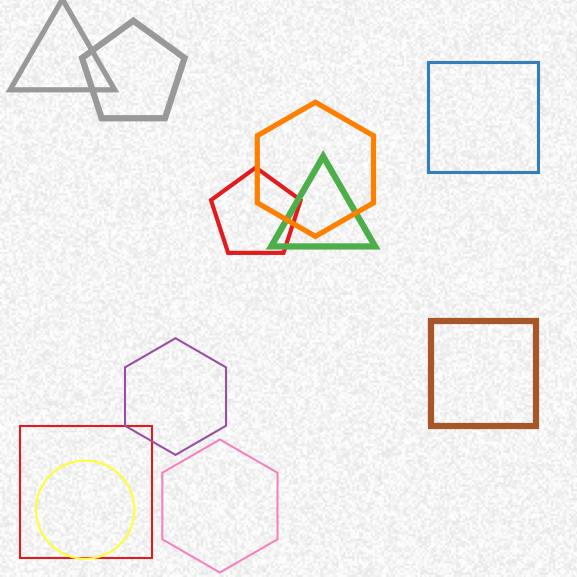[{"shape": "pentagon", "thickness": 2, "radius": 0.41, "center": [0.443, 0.627]}, {"shape": "square", "thickness": 1, "radius": 0.57, "center": [0.149, 0.147]}, {"shape": "square", "thickness": 1.5, "radius": 0.48, "center": [0.837, 0.797]}, {"shape": "triangle", "thickness": 3, "radius": 0.52, "center": [0.56, 0.624]}, {"shape": "hexagon", "thickness": 1, "radius": 0.51, "center": [0.304, 0.312]}, {"shape": "hexagon", "thickness": 2.5, "radius": 0.58, "center": [0.546, 0.706]}, {"shape": "circle", "thickness": 1, "radius": 0.43, "center": [0.147, 0.117]}, {"shape": "square", "thickness": 3, "radius": 0.46, "center": [0.837, 0.353]}, {"shape": "hexagon", "thickness": 1, "radius": 0.58, "center": [0.381, 0.123]}, {"shape": "pentagon", "thickness": 3, "radius": 0.47, "center": [0.231, 0.87]}, {"shape": "triangle", "thickness": 2.5, "radius": 0.52, "center": [0.108, 0.896]}]